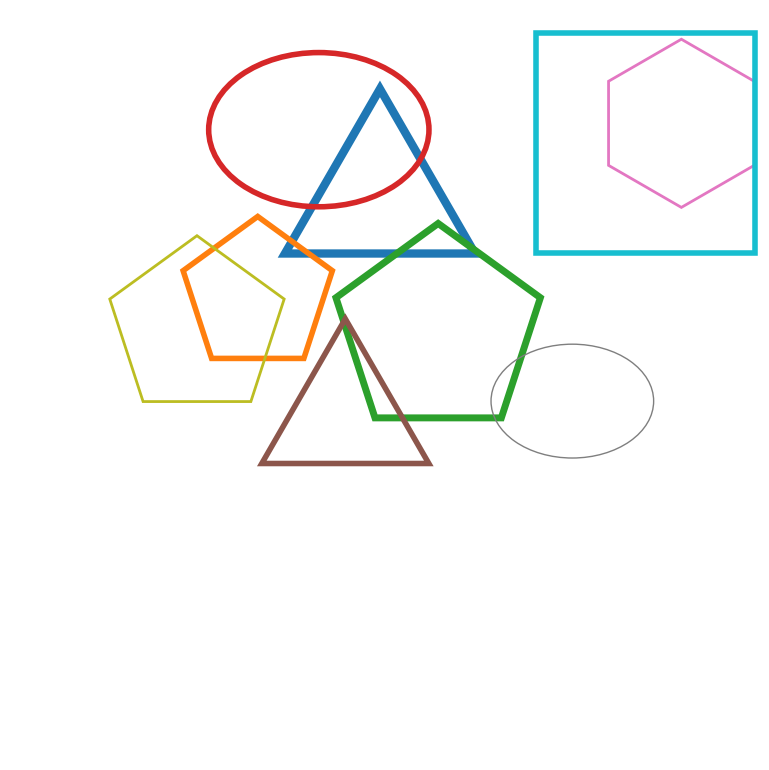[{"shape": "triangle", "thickness": 3, "radius": 0.71, "center": [0.493, 0.742]}, {"shape": "pentagon", "thickness": 2, "radius": 0.51, "center": [0.335, 0.617]}, {"shape": "pentagon", "thickness": 2.5, "radius": 0.7, "center": [0.569, 0.57]}, {"shape": "oval", "thickness": 2, "radius": 0.72, "center": [0.414, 0.832]}, {"shape": "triangle", "thickness": 2, "radius": 0.63, "center": [0.448, 0.461]}, {"shape": "hexagon", "thickness": 1, "radius": 0.55, "center": [0.885, 0.84]}, {"shape": "oval", "thickness": 0.5, "radius": 0.53, "center": [0.743, 0.479]}, {"shape": "pentagon", "thickness": 1, "radius": 0.6, "center": [0.256, 0.575]}, {"shape": "square", "thickness": 2, "radius": 0.71, "center": [0.838, 0.814]}]